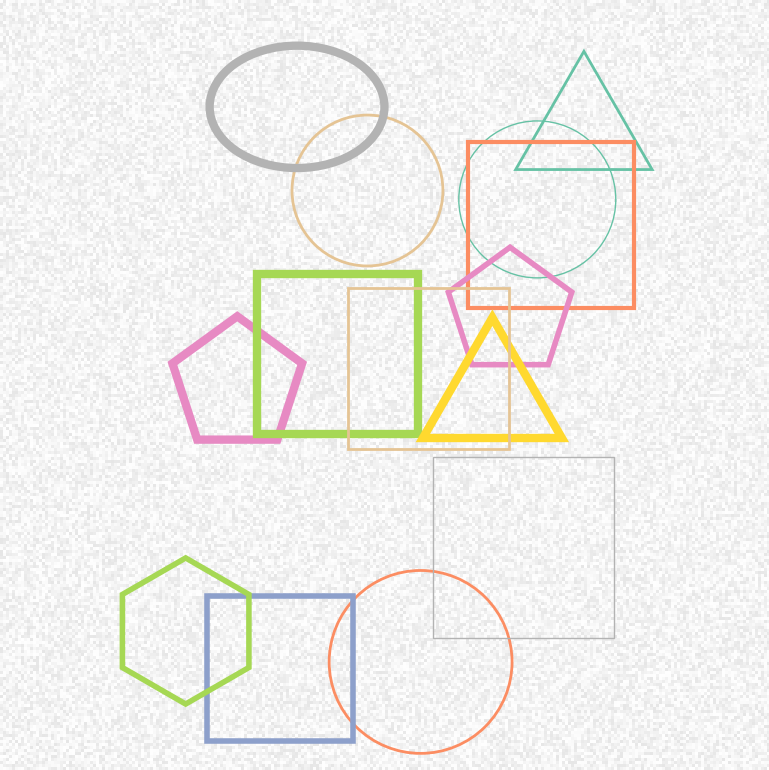[{"shape": "triangle", "thickness": 1, "radius": 0.51, "center": [0.758, 0.831]}, {"shape": "circle", "thickness": 0.5, "radius": 0.51, "center": [0.698, 0.741]}, {"shape": "square", "thickness": 1.5, "radius": 0.54, "center": [0.716, 0.708]}, {"shape": "circle", "thickness": 1, "radius": 0.59, "center": [0.546, 0.14]}, {"shape": "square", "thickness": 2, "radius": 0.47, "center": [0.364, 0.131]}, {"shape": "pentagon", "thickness": 3, "radius": 0.44, "center": [0.308, 0.501]}, {"shape": "pentagon", "thickness": 2, "radius": 0.42, "center": [0.662, 0.595]}, {"shape": "hexagon", "thickness": 2, "radius": 0.47, "center": [0.241, 0.181]}, {"shape": "square", "thickness": 3, "radius": 0.52, "center": [0.438, 0.54]}, {"shape": "triangle", "thickness": 3, "radius": 0.52, "center": [0.639, 0.483]}, {"shape": "square", "thickness": 1, "radius": 0.52, "center": [0.557, 0.522]}, {"shape": "circle", "thickness": 1, "radius": 0.49, "center": [0.477, 0.753]}, {"shape": "square", "thickness": 0.5, "radius": 0.59, "center": [0.68, 0.289]}, {"shape": "oval", "thickness": 3, "radius": 0.57, "center": [0.386, 0.861]}]